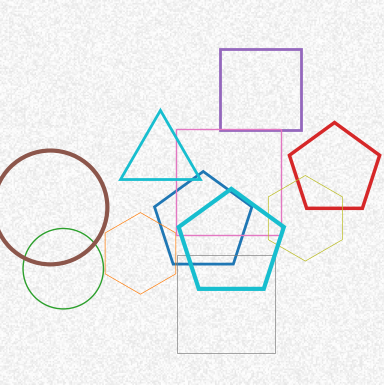[{"shape": "pentagon", "thickness": 2, "radius": 0.66, "center": [0.528, 0.422]}, {"shape": "hexagon", "thickness": 0.5, "radius": 0.53, "center": [0.365, 0.342]}, {"shape": "circle", "thickness": 1, "radius": 0.52, "center": [0.164, 0.302]}, {"shape": "pentagon", "thickness": 2.5, "radius": 0.62, "center": [0.869, 0.559]}, {"shape": "square", "thickness": 2, "radius": 0.52, "center": [0.676, 0.768]}, {"shape": "circle", "thickness": 3, "radius": 0.74, "center": [0.131, 0.461]}, {"shape": "square", "thickness": 1, "radius": 0.69, "center": [0.594, 0.527]}, {"shape": "square", "thickness": 0.5, "radius": 0.64, "center": [0.587, 0.21]}, {"shape": "hexagon", "thickness": 0.5, "radius": 0.56, "center": [0.793, 0.433]}, {"shape": "pentagon", "thickness": 3, "radius": 0.72, "center": [0.601, 0.366]}, {"shape": "triangle", "thickness": 2, "radius": 0.6, "center": [0.417, 0.594]}]